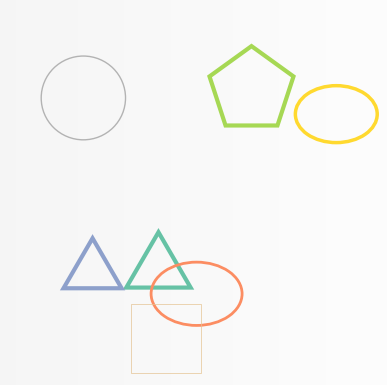[{"shape": "triangle", "thickness": 3, "radius": 0.48, "center": [0.409, 0.301]}, {"shape": "oval", "thickness": 2, "radius": 0.59, "center": [0.507, 0.237]}, {"shape": "triangle", "thickness": 3, "radius": 0.43, "center": [0.239, 0.295]}, {"shape": "pentagon", "thickness": 3, "radius": 0.57, "center": [0.649, 0.766]}, {"shape": "oval", "thickness": 2.5, "radius": 0.53, "center": [0.868, 0.704]}, {"shape": "square", "thickness": 0.5, "radius": 0.45, "center": [0.429, 0.122]}, {"shape": "circle", "thickness": 1, "radius": 0.54, "center": [0.215, 0.746]}]